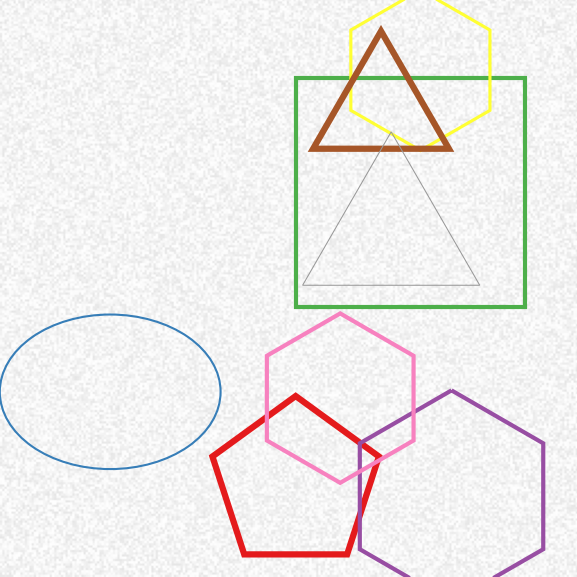[{"shape": "pentagon", "thickness": 3, "radius": 0.76, "center": [0.512, 0.162]}, {"shape": "oval", "thickness": 1, "radius": 0.96, "center": [0.191, 0.321]}, {"shape": "square", "thickness": 2, "radius": 0.99, "center": [0.711, 0.666]}, {"shape": "hexagon", "thickness": 2, "radius": 0.92, "center": [0.782, 0.14]}, {"shape": "hexagon", "thickness": 1.5, "radius": 0.7, "center": [0.728, 0.878]}, {"shape": "triangle", "thickness": 3, "radius": 0.68, "center": [0.66, 0.809]}, {"shape": "hexagon", "thickness": 2, "radius": 0.73, "center": [0.589, 0.31]}, {"shape": "triangle", "thickness": 0.5, "radius": 0.89, "center": [0.677, 0.594]}]